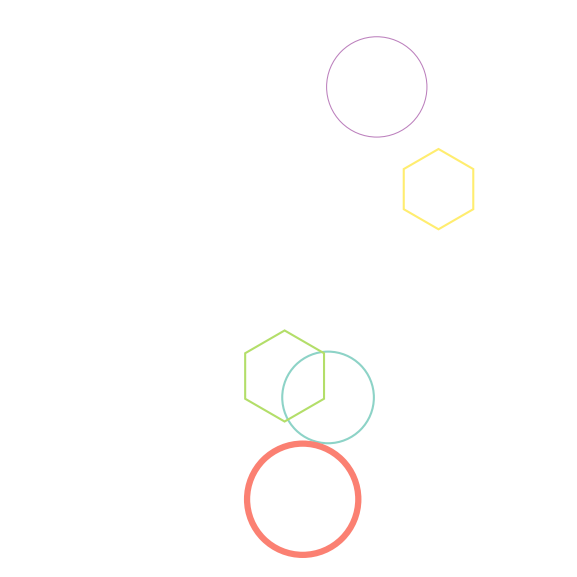[{"shape": "circle", "thickness": 1, "radius": 0.4, "center": [0.568, 0.311]}, {"shape": "circle", "thickness": 3, "radius": 0.48, "center": [0.524, 0.135]}, {"shape": "hexagon", "thickness": 1, "radius": 0.39, "center": [0.493, 0.348]}, {"shape": "circle", "thickness": 0.5, "radius": 0.43, "center": [0.652, 0.849]}, {"shape": "hexagon", "thickness": 1, "radius": 0.35, "center": [0.759, 0.672]}]